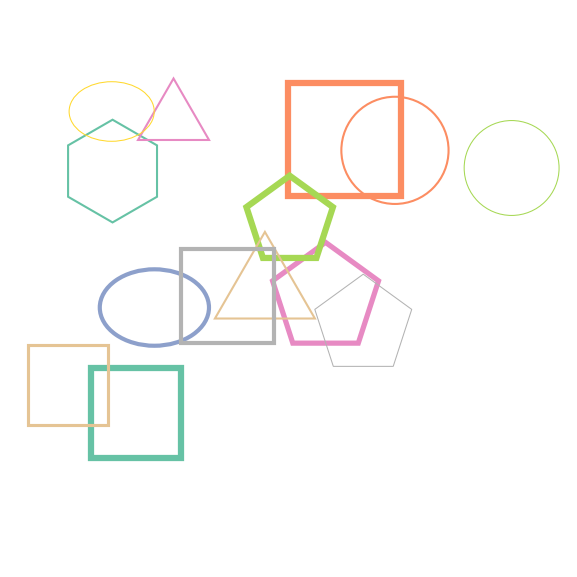[{"shape": "hexagon", "thickness": 1, "radius": 0.44, "center": [0.195, 0.703]}, {"shape": "square", "thickness": 3, "radius": 0.39, "center": [0.235, 0.284]}, {"shape": "square", "thickness": 3, "radius": 0.49, "center": [0.597, 0.757]}, {"shape": "circle", "thickness": 1, "radius": 0.46, "center": [0.684, 0.739]}, {"shape": "oval", "thickness": 2, "radius": 0.47, "center": [0.267, 0.467]}, {"shape": "pentagon", "thickness": 2.5, "radius": 0.48, "center": [0.564, 0.483]}, {"shape": "triangle", "thickness": 1, "radius": 0.36, "center": [0.3, 0.792]}, {"shape": "circle", "thickness": 0.5, "radius": 0.41, "center": [0.886, 0.708]}, {"shape": "pentagon", "thickness": 3, "radius": 0.39, "center": [0.502, 0.616]}, {"shape": "oval", "thickness": 0.5, "radius": 0.37, "center": [0.193, 0.806]}, {"shape": "triangle", "thickness": 1, "radius": 0.5, "center": [0.459, 0.498]}, {"shape": "square", "thickness": 1.5, "radius": 0.35, "center": [0.117, 0.333]}, {"shape": "pentagon", "thickness": 0.5, "radius": 0.44, "center": [0.629, 0.436]}, {"shape": "square", "thickness": 2, "radius": 0.4, "center": [0.394, 0.487]}]